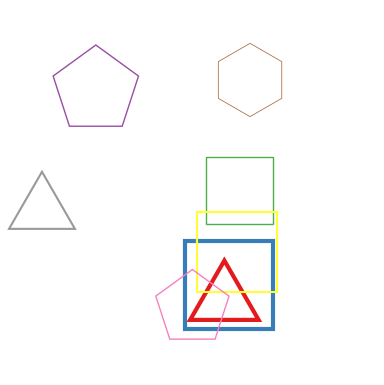[{"shape": "triangle", "thickness": 3, "radius": 0.51, "center": [0.583, 0.22]}, {"shape": "square", "thickness": 3, "radius": 0.57, "center": [0.595, 0.26]}, {"shape": "square", "thickness": 1, "radius": 0.44, "center": [0.623, 0.505]}, {"shape": "pentagon", "thickness": 1, "radius": 0.58, "center": [0.249, 0.766]}, {"shape": "square", "thickness": 1.5, "radius": 0.52, "center": [0.615, 0.346]}, {"shape": "hexagon", "thickness": 0.5, "radius": 0.48, "center": [0.649, 0.792]}, {"shape": "pentagon", "thickness": 1, "radius": 0.5, "center": [0.5, 0.2]}, {"shape": "triangle", "thickness": 1.5, "radius": 0.49, "center": [0.109, 0.455]}]